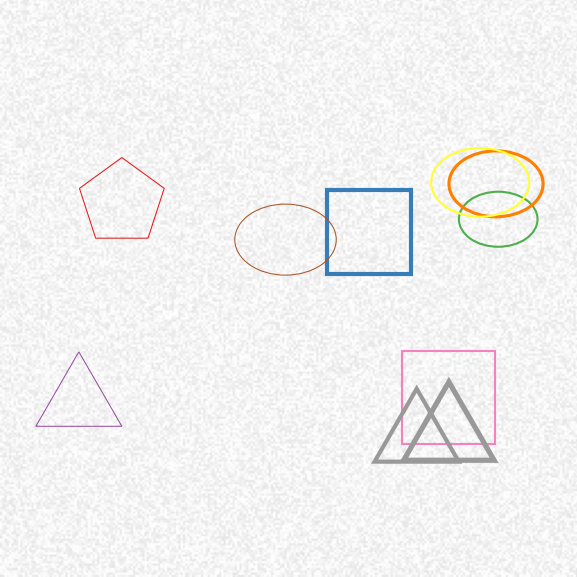[{"shape": "pentagon", "thickness": 0.5, "radius": 0.39, "center": [0.211, 0.649]}, {"shape": "square", "thickness": 2, "radius": 0.36, "center": [0.639, 0.597]}, {"shape": "oval", "thickness": 1, "radius": 0.34, "center": [0.863, 0.619]}, {"shape": "triangle", "thickness": 0.5, "radius": 0.43, "center": [0.137, 0.304]}, {"shape": "oval", "thickness": 1.5, "radius": 0.41, "center": [0.859, 0.681]}, {"shape": "oval", "thickness": 1, "radius": 0.42, "center": [0.831, 0.683]}, {"shape": "oval", "thickness": 0.5, "radius": 0.44, "center": [0.494, 0.584]}, {"shape": "square", "thickness": 1, "radius": 0.4, "center": [0.776, 0.311]}, {"shape": "triangle", "thickness": 2, "radius": 0.42, "center": [0.722, 0.242]}, {"shape": "triangle", "thickness": 2.5, "radius": 0.45, "center": [0.777, 0.247]}]